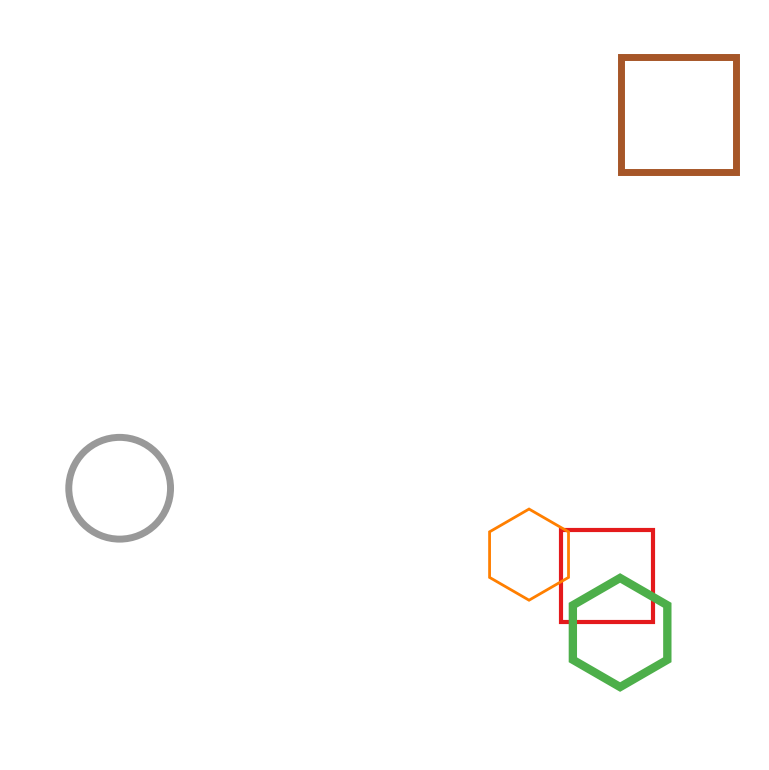[{"shape": "square", "thickness": 1.5, "radius": 0.3, "center": [0.789, 0.252]}, {"shape": "hexagon", "thickness": 3, "radius": 0.35, "center": [0.805, 0.179]}, {"shape": "hexagon", "thickness": 1, "radius": 0.3, "center": [0.687, 0.28]}, {"shape": "square", "thickness": 2.5, "radius": 0.37, "center": [0.881, 0.851]}, {"shape": "circle", "thickness": 2.5, "radius": 0.33, "center": [0.155, 0.366]}]